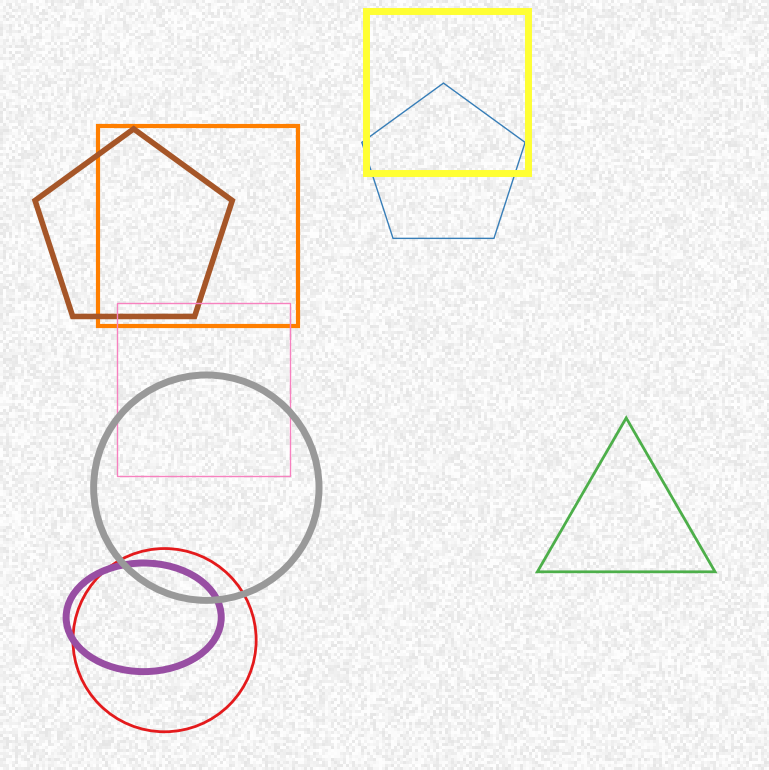[{"shape": "circle", "thickness": 1, "radius": 0.59, "center": [0.214, 0.169]}, {"shape": "pentagon", "thickness": 0.5, "radius": 0.56, "center": [0.576, 0.781]}, {"shape": "triangle", "thickness": 1, "radius": 0.67, "center": [0.813, 0.324]}, {"shape": "oval", "thickness": 2.5, "radius": 0.5, "center": [0.187, 0.198]}, {"shape": "square", "thickness": 1.5, "radius": 0.65, "center": [0.257, 0.706]}, {"shape": "square", "thickness": 2.5, "radius": 0.53, "center": [0.581, 0.88]}, {"shape": "pentagon", "thickness": 2, "radius": 0.67, "center": [0.174, 0.698]}, {"shape": "square", "thickness": 0.5, "radius": 0.56, "center": [0.264, 0.494]}, {"shape": "circle", "thickness": 2.5, "radius": 0.73, "center": [0.268, 0.367]}]